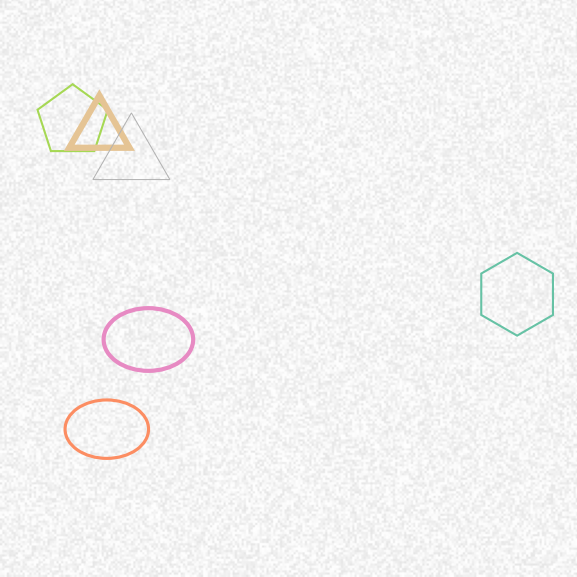[{"shape": "hexagon", "thickness": 1, "radius": 0.36, "center": [0.895, 0.49]}, {"shape": "oval", "thickness": 1.5, "radius": 0.36, "center": [0.185, 0.256]}, {"shape": "oval", "thickness": 2, "radius": 0.39, "center": [0.257, 0.411]}, {"shape": "pentagon", "thickness": 1, "radius": 0.32, "center": [0.126, 0.789]}, {"shape": "triangle", "thickness": 3, "radius": 0.3, "center": [0.172, 0.773]}, {"shape": "triangle", "thickness": 0.5, "radius": 0.38, "center": [0.228, 0.727]}]